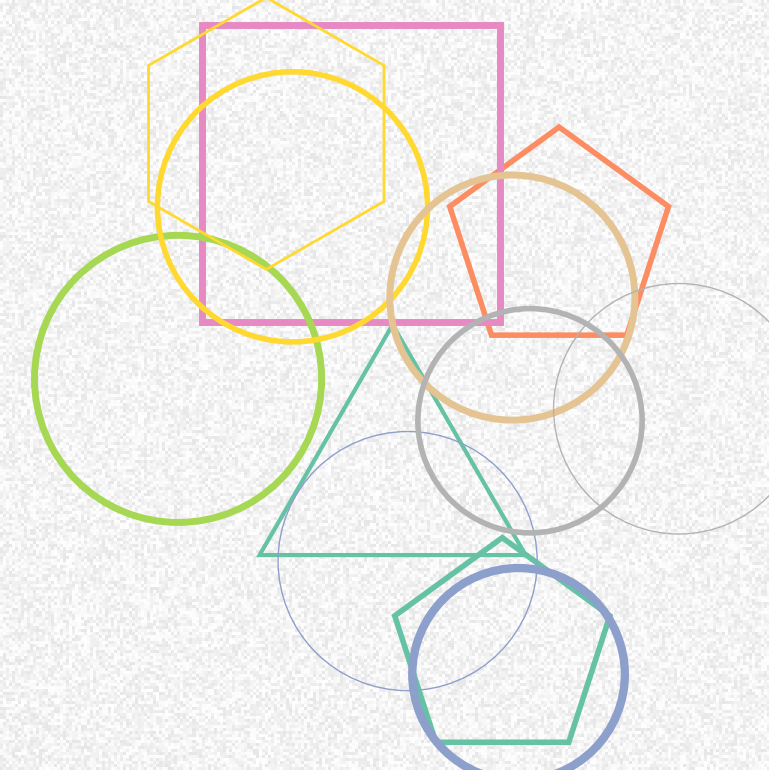[{"shape": "triangle", "thickness": 1.5, "radius": 1.0, "center": [0.51, 0.379]}, {"shape": "pentagon", "thickness": 2, "radius": 0.73, "center": [0.652, 0.155]}, {"shape": "pentagon", "thickness": 2, "radius": 0.75, "center": [0.726, 0.686]}, {"shape": "circle", "thickness": 0.5, "radius": 0.84, "center": [0.529, 0.271]}, {"shape": "circle", "thickness": 3, "radius": 0.69, "center": [0.673, 0.124]}, {"shape": "square", "thickness": 2.5, "radius": 0.97, "center": [0.456, 0.775]}, {"shape": "circle", "thickness": 2.5, "radius": 0.93, "center": [0.231, 0.508]}, {"shape": "circle", "thickness": 2, "radius": 0.88, "center": [0.38, 0.731]}, {"shape": "hexagon", "thickness": 1, "radius": 0.88, "center": [0.346, 0.827]}, {"shape": "circle", "thickness": 2.5, "radius": 0.8, "center": [0.665, 0.613]}, {"shape": "circle", "thickness": 0.5, "radius": 0.81, "center": [0.882, 0.469]}, {"shape": "circle", "thickness": 2, "radius": 0.73, "center": [0.688, 0.454]}]